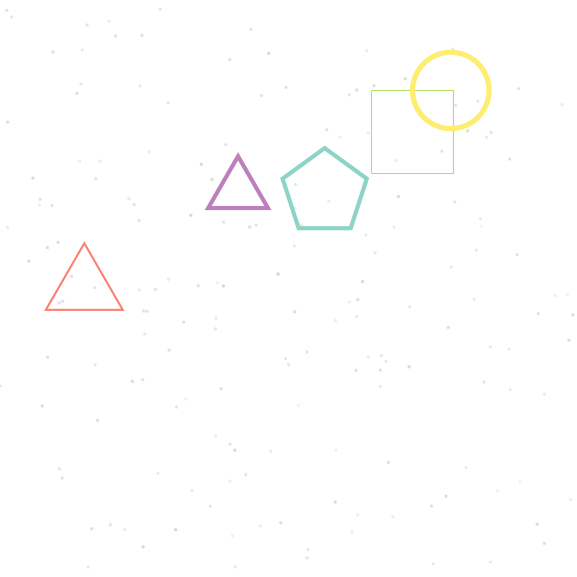[{"shape": "pentagon", "thickness": 2, "radius": 0.38, "center": [0.562, 0.666]}, {"shape": "triangle", "thickness": 1, "radius": 0.38, "center": [0.146, 0.501]}, {"shape": "square", "thickness": 0.5, "radius": 0.36, "center": [0.714, 0.772]}, {"shape": "triangle", "thickness": 2, "radius": 0.3, "center": [0.412, 0.669]}, {"shape": "circle", "thickness": 2.5, "radius": 0.33, "center": [0.781, 0.843]}]